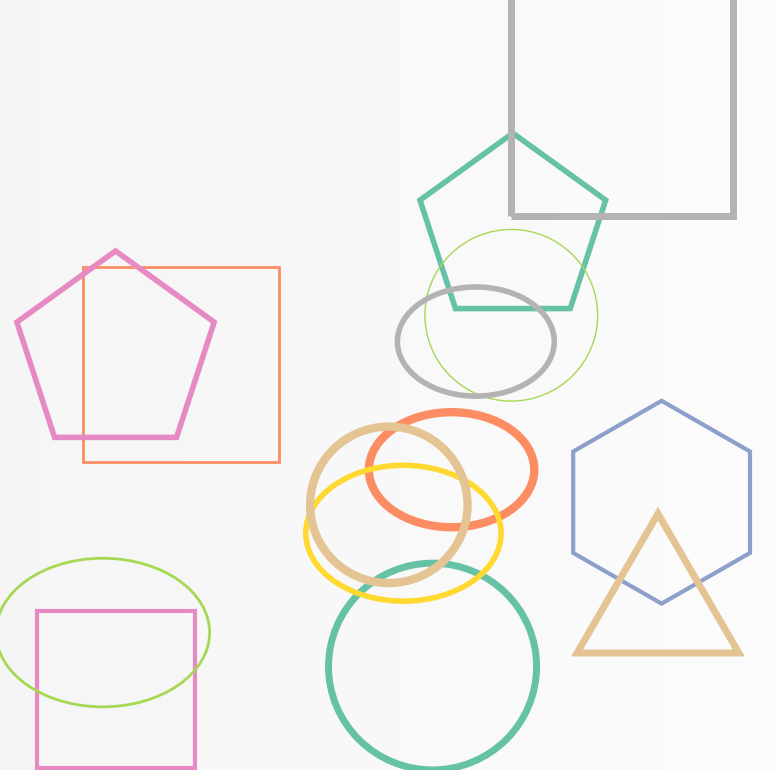[{"shape": "circle", "thickness": 2.5, "radius": 0.67, "center": [0.558, 0.134]}, {"shape": "pentagon", "thickness": 2, "radius": 0.63, "center": [0.662, 0.701]}, {"shape": "square", "thickness": 1, "radius": 0.63, "center": [0.233, 0.526]}, {"shape": "oval", "thickness": 3, "radius": 0.53, "center": [0.583, 0.39]}, {"shape": "hexagon", "thickness": 1.5, "radius": 0.66, "center": [0.854, 0.348]}, {"shape": "pentagon", "thickness": 2, "radius": 0.67, "center": [0.149, 0.54]}, {"shape": "square", "thickness": 1.5, "radius": 0.51, "center": [0.149, 0.105]}, {"shape": "oval", "thickness": 1, "radius": 0.69, "center": [0.133, 0.179]}, {"shape": "circle", "thickness": 0.5, "radius": 0.56, "center": [0.66, 0.591]}, {"shape": "oval", "thickness": 2, "radius": 0.63, "center": [0.521, 0.307]}, {"shape": "circle", "thickness": 3, "radius": 0.51, "center": [0.502, 0.344]}, {"shape": "triangle", "thickness": 2.5, "radius": 0.6, "center": [0.849, 0.212]}, {"shape": "square", "thickness": 2.5, "radius": 0.72, "center": [0.802, 0.863]}, {"shape": "oval", "thickness": 2, "radius": 0.51, "center": [0.614, 0.556]}]